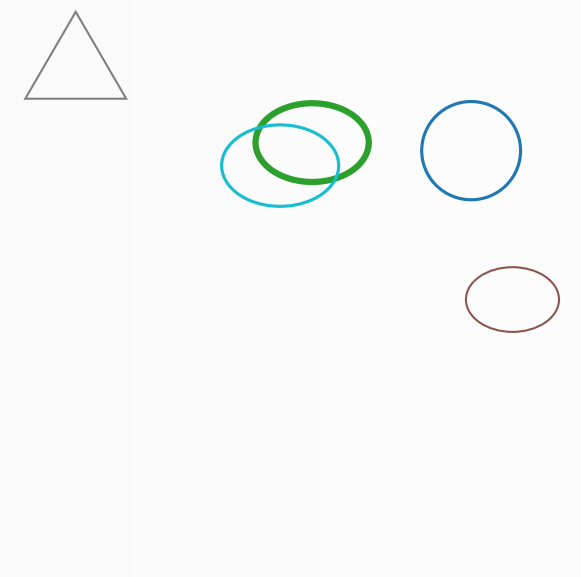[{"shape": "circle", "thickness": 1.5, "radius": 0.43, "center": [0.811, 0.738]}, {"shape": "oval", "thickness": 3, "radius": 0.49, "center": [0.537, 0.752]}, {"shape": "oval", "thickness": 1, "radius": 0.4, "center": [0.882, 0.48]}, {"shape": "triangle", "thickness": 1, "radius": 0.5, "center": [0.13, 0.878]}, {"shape": "oval", "thickness": 1.5, "radius": 0.5, "center": [0.482, 0.712]}]